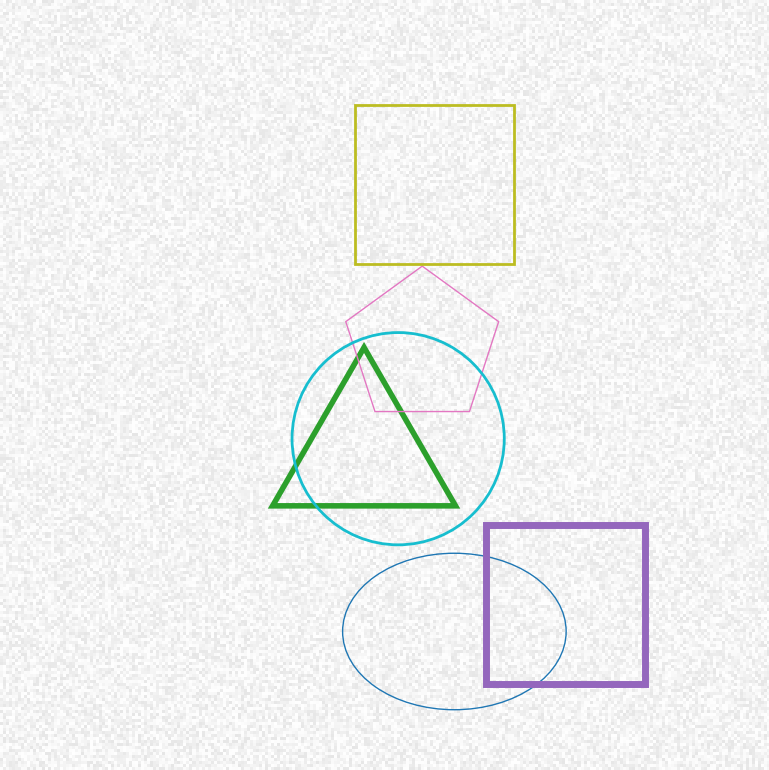[{"shape": "oval", "thickness": 0.5, "radius": 0.73, "center": [0.59, 0.18]}, {"shape": "triangle", "thickness": 2, "radius": 0.69, "center": [0.473, 0.412]}, {"shape": "square", "thickness": 2.5, "radius": 0.52, "center": [0.735, 0.215]}, {"shape": "pentagon", "thickness": 0.5, "radius": 0.52, "center": [0.548, 0.55]}, {"shape": "square", "thickness": 1, "radius": 0.52, "center": [0.564, 0.761]}, {"shape": "circle", "thickness": 1, "radius": 0.69, "center": [0.517, 0.43]}]